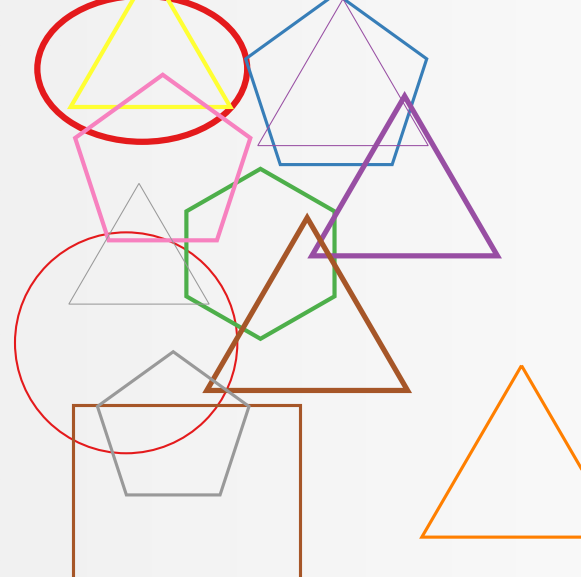[{"shape": "circle", "thickness": 1, "radius": 0.96, "center": [0.217, 0.406]}, {"shape": "oval", "thickness": 3, "radius": 0.9, "center": [0.245, 0.88]}, {"shape": "pentagon", "thickness": 1.5, "radius": 0.82, "center": [0.578, 0.847]}, {"shape": "hexagon", "thickness": 2, "radius": 0.74, "center": [0.448, 0.56]}, {"shape": "triangle", "thickness": 2.5, "radius": 0.92, "center": [0.696, 0.648]}, {"shape": "triangle", "thickness": 0.5, "radius": 0.85, "center": [0.59, 0.832]}, {"shape": "triangle", "thickness": 1.5, "radius": 0.99, "center": [0.897, 0.168]}, {"shape": "triangle", "thickness": 2, "radius": 0.79, "center": [0.259, 0.893]}, {"shape": "triangle", "thickness": 2.5, "radius": 1.0, "center": [0.528, 0.423]}, {"shape": "square", "thickness": 1.5, "radius": 0.98, "center": [0.321, 0.102]}, {"shape": "pentagon", "thickness": 2, "radius": 0.79, "center": [0.28, 0.711]}, {"shape": "triangle", "thickness": 0.5, "radius": 0.7, "center": [0.239, 0.542]}, {"shape": "pentagon", "thickness": 1.5, "radius": 0.69, "center": [0.298, 0.253]}]